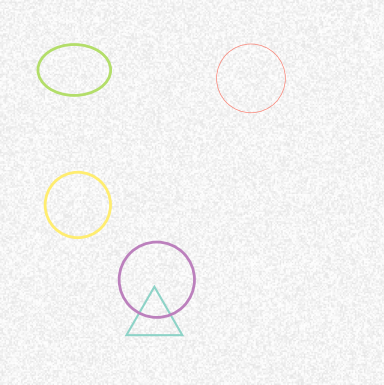[{"shape": "triangle", "thickness": 1.5, "radius": 0.42, "center": [0.401, 0.171]}, {"shape": "circle", "thickness": 0.5, "radius": 0.45, "center": [0.652, 0.796]}, {"shape": "oval", "thickness": 2, "radius": 0.47, "center": [0.193, 0.818]}, {"shape": "circle", "thickness": 2, "radius": 0.49, "center": [0.407, 0.273]}, {"shape": "circle", "thickness": 2, "radius": 0.42, "center": [0.202, 0.468]}]